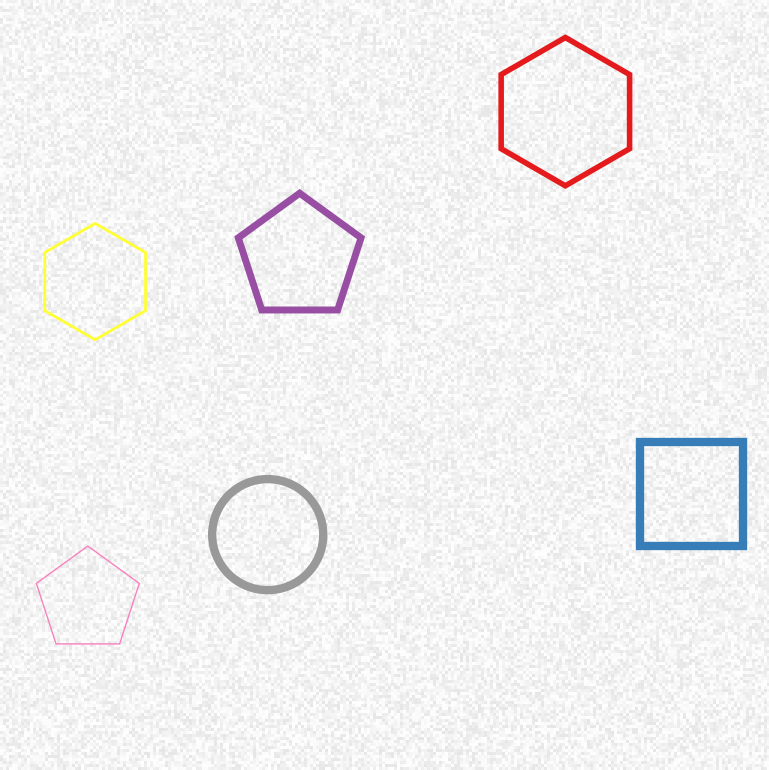[{"shape": "hexagon", "thickness": 2, "radius": 0.48, "center": [0.734, 0.855]}, {"shape": "square", "thickness": 3, "radius": 0.34, "center": [0.898, 0.358]}, {"shape": "pentagon", "thickness": 2.5, "radius": 0.42, "center": [0.389, 0.665]}, {"shape": "hexagon", "thickness": 1, "radius": 0.38, "center": [0.124, 0.634]}, {"shape": "pentagon", "thickness": 0.5, "radius": 0.35, "center": [0.114, 0.221]}, {"shape": "circle", "thickness": 3, "radius": 0.36, "center": [0.348, 0.306]}]